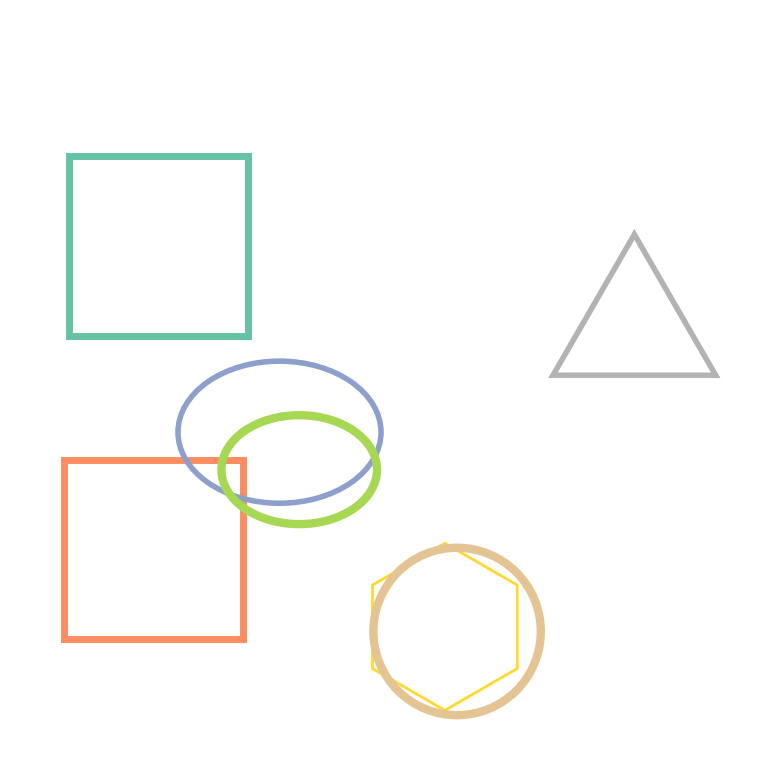[{"shape": "square", "thickness": 2.5, "radius": 0.58, "center": [0.206, 0.68]}, {"shape": "square", "thickness": 2.5, "radius": 0.58, "center": [0.2, 0.286]}, {"shape": "oval", "thickness": 2, "radius": 0.66, "center": [0.363, 0.439]}, {"shape": "oval", "thickness": 3, "radius": 0.51, "center": [0.389, 0.39]}, {"shape": "hexagon", "thickness": 1, "radius": 0.54, "center": [0.578, 0.186]}, {"shape": "circle", "thickness": 3, "radius": 0.54, "center": [0.594, 0.18]}, {"shape": "triangle", "thickness": 2, "radius": 0.61, "center": [0.824, 0.574]}]